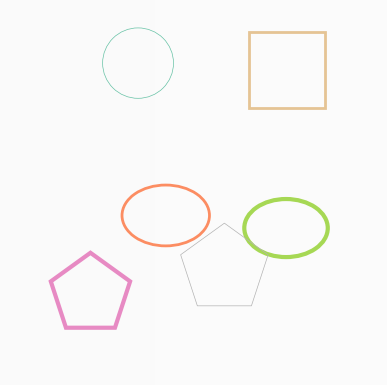[{"shape": "circle", "thickness": 0.5, "radius": 0.46, "center": [0.356, 0.836]}, {"shape": "oval", "thickness": 2, "radius": 0.56, "center": [0.428, 0.44]}, {"shape": "pentagon", "thickness": 3, "radius": 0.54, "center": [0.233, 0.236]}, {"shape": "oval", "thickness": 3, "radius": 0.54, "center": [0.738, 0.408]}, {"shape": "square", "thickness": 2, "radius": 0.49, "center": [0.74, 0.818]}, {"shape": "pentagon", "thickness": 0.5, "radius": 0.59, "center": [0.579, 0.302]}]